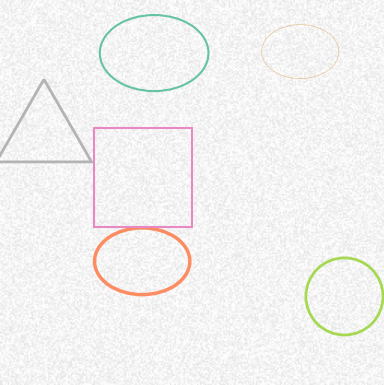[{"shape": "oval", "thickness": 1.5, "radius": 0.71, "center": [0.4, 0.862]}, {"shape": "oval", "thickness": 2.5, "radius": 0.62, "center": [0.369, 0.321]}, {"shape": "square", "thickness": 1.5, "radius": 0.64, "center": [0.372, 0.538]}, {"shape": "circle", "thickness": 2, "radius": 0.5, "center": [0.895, 0.23]}, {"shape": "oval", "thickness": 0.5, "radius": 0.5, "center": [0.78, 0.866]}, {"shape": "triangle", "thickness": 2, "radius": 0.71, "center": [0.114, 0.651]}]